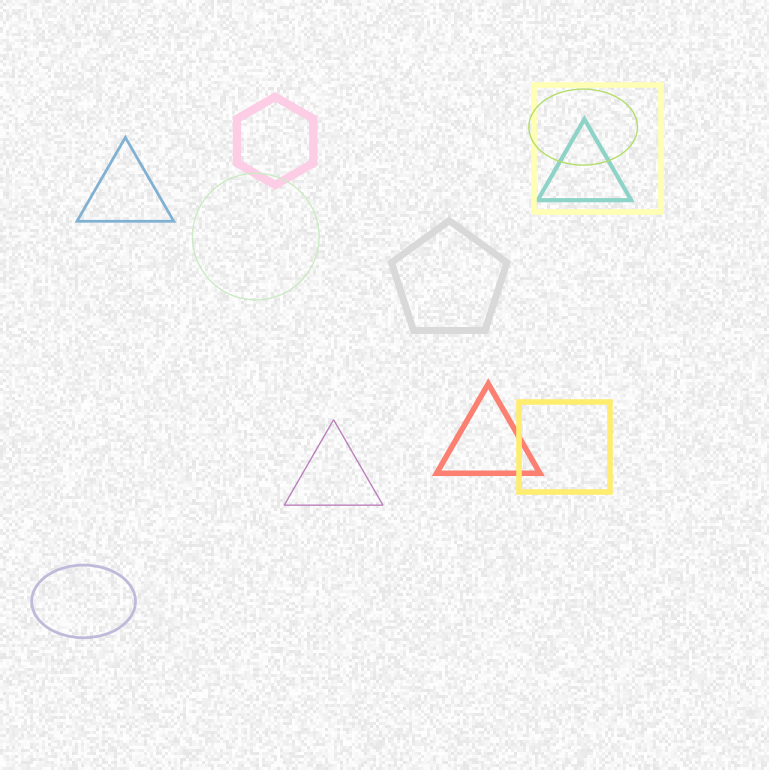[{"shape": "triangle", "thickness": 1.5, "radius": 0.35, "center": [0.759, 0.775]}, {"shape": "square", "thickness": 2, "radius": 0.41, "center": [0.776, 0.807]}, {"shape": "oval", "thickness": 1, "radius": 0.34, "center": [0.109, 0.219]}, {"shape": "triangle", "thickness": 2, "radius": 0.39, "center": [0.634, 0.424]}, {"shape": "triangle", "thickness": 1, "radius": 0.36, "center": [0.163, 0.749]}, {"shape": "oval", "thickness": 0.5, "radius": 0.35, "center": [0.757, 0.835]}, {"shape": "hexagon", "thickness": 3, "radius": 0.29, "center": [0.357, 0.817]}, {"shape": "pentagon", "thickness": 2.5, "radius": 0.39, "center": [0.583, 0.635]}, {"shape": "triangle", "thickness": 0.5, "radius": 0.37, "center": [0.433, 0.381]}, {"shape": "circle", "thickness": 0.5, "radius": 0.41, "center": [0.332, 0.693]}, {"shape": "square", "thickness": 2, "radius": 0.29, "center": [0.733, 0.419]}]